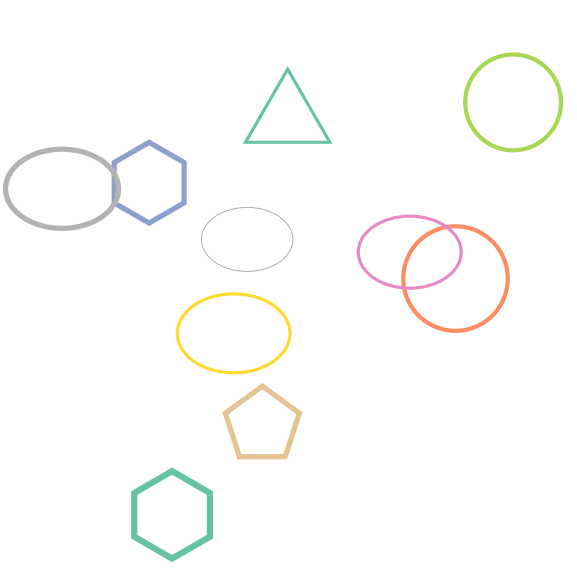[{"shape": "hexagon", "thickness": 3, "radius": 0.38, "center": [0.298, 0.108]}, {"shape": "triangle", "thickness": 1.5, "radius": 0.42, "center": [0.498, 0.795]}, {"shape": "circle", "thickness": 2, "radius": 0.45, "center": [0.789, 0.517]}, {"shape": "hexagon", "thickness": 2.5, "radius": 0.35, "center": [0.258, 0.683]}, {"shape": "oval", "thickness": 1.5, "radius": 0.45, "center": [0.709, 0.562]}, {"shape": "circle", "thickness": 2, "radius": 0.41, "center": [0.889, 0.822]}, {"shape": "oval", "thickness": 1.5, "radius": 0.49, "center": [0.405, 0.422]}, {"shape": "pentagon", "thickness": 2.5, "radius": 0.34, "center": [0.454, 0.263]}, {"shape": "oval", "thickness": 0.5, "radius": 0.4, "center": [0.428, 0.585]}, {"shape": "oval", "thickness": 2.5, "radius": 0.49, "center": [0.107, 0.672]}]